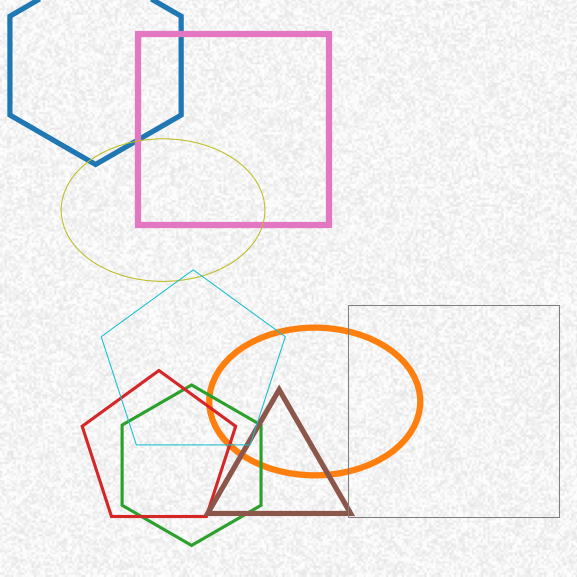[{"shape": "hexagon", "thickness": 2.5, "radius": 0.86, "center": [0.165, 0.886]}, {"shape": "oval", "thickness": 3, "radius": 0.91, "center": [0.545, 0.304]}, {"shape": "hexagon", "thickness": 1.5, "radius": 0.69, "center": [0.332, 0.194]}, {"shape": "pentagon", "thickness": 1.5, "radius": 0.7, "center": [0.275, 0.218]}, {"shape": "triangle", "thickness": 2.5, "radius": 0.71, "center": [0.483, 0.181]}, {"shape": "square", "thickness": 3, "radius": 0.83, "center": [0.405, 0.774]}, {"shape": "square", "thickness": 0.5, "radius": 0.92, "center": [0.785, 0.287]}, {"shape": "oval", "thickness": 0.5, "radius": 0.88, "center": [0.282, 0.635]}, {"shape": "pentagon", "thickness": 0.5, "radius": 0.84, "center": [0.335, 0.364]}]